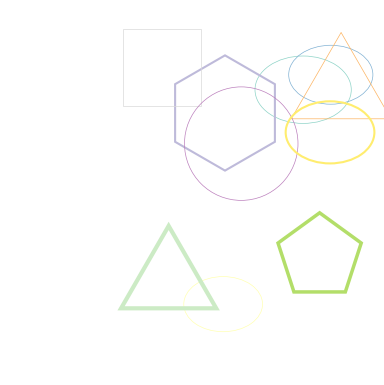[{"shape": "oval", "thickness": 0.5, "radius": 0.63, "center": [0.787, 0.767]}, {"shape": "oval", "thickness": 0.5, "radius": 0.51, "center": [0.58, 0.21]}, {"shape": "hexagon", "thickness": 1.5, "radius": 0.75, "center": [0.584, 0.707]}, {"shape": "oval", "thickness": 0.5, "radius": 0.55, "center": [0.859, 0.806]}, {"shape": "triangle", "thickness": 0.5, "radius": 0.75, "center": [0.886, 0.766]}, {"shape": "pentagon", "thickness": 2.5, "radius": 0.57, "center": [0.83, 0.334]}, {"shape": "square", "thickness": 0.5, "radius": 0.51, "center": [0.421, 0.825]}, {"shape": "circle", "thickness": 0.5, "radius": 0.74, "center": [0.627, 0.627]}, {"shape": "triangle", "thickness": 3, "radius": 0.71, "center": [0.438, 0.271]}, {"shape": "oval", "thickness": 1.5, "radius": 0.58, "center": [0.857, 0.656]}]